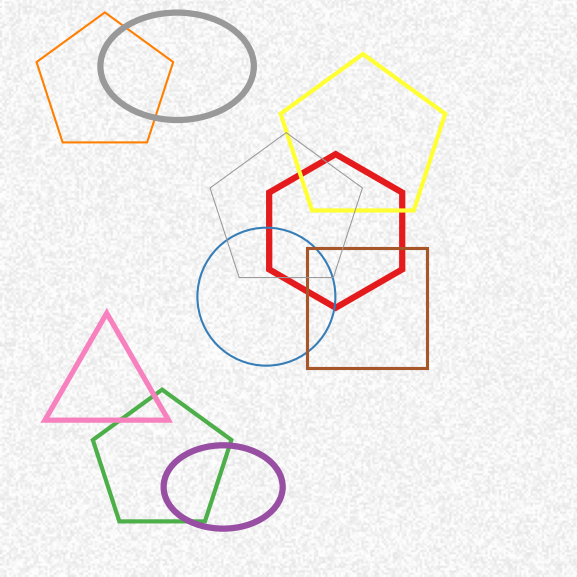[{"shape": "hexagon", "thickness": 3, "radius": 0.67, "center": [0.581, 0.599]}, {"shape": "circle", "thickness": 1, "radius": 0.6, "center": [0.461, 0.485]}, {"shape": "pentagon", "thickness": 2, "radius": 0.63, "center": [0.281, 0.198]}, {"shape": "oval", "thickness": 3, "radius": 0.52, "center": [0.386, 0.156]}, {"shape": "pentagon", "thickness": 1, "radius": 0.62, "center": [0.182, 0.853]}, {"shape": "pentagon", "thickness": 2, "radius": 0.75, "center": [0.628, 0.756]}, {"shape": "square", "thickness": 1.5, "radius": 0.52, "center": [0.636, 0.466]}, {"shape": "triangle", "thickness": 2.5, "radius": 0.62, "center": [0.185, 0.333]}, {"shape": "oval", "thickness": 3, "radius": 0.66, "center": [0.307, 0.884]}, {"shape": "pentagon", "thickness": 0.5, "radius": 0.69, "center": [0.496, 0.631]}]